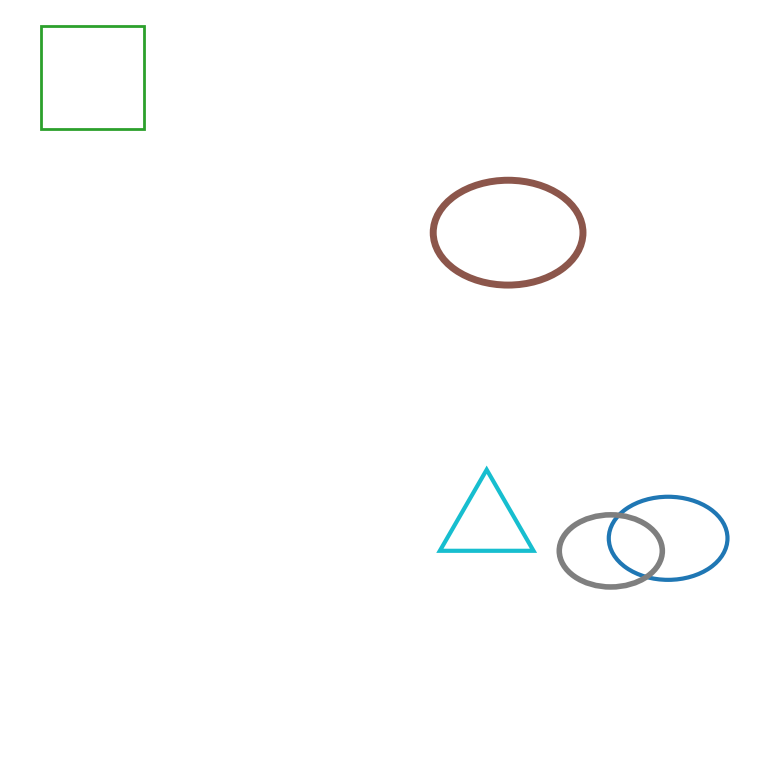[{"shape": "oval", "thickness": 1.5, "radius": 0.39, "center": [0.868, 0.301]}, {"shape": "square", "thickness": 1, "radius": 0.34, "center": [0.12, 0.899]}, {"shape": "oval", "thickness": 2.5, "radius": 0.49, "center": [0.66, 0.698]}, {"shape": "oval", "thickness": 2, "radius": 0.33, "center": [0.793, 0.285]}, {"shape": "triangle", "thickness": 1.5, "radius": 0.35, "center": [0.632, 0.32]}]